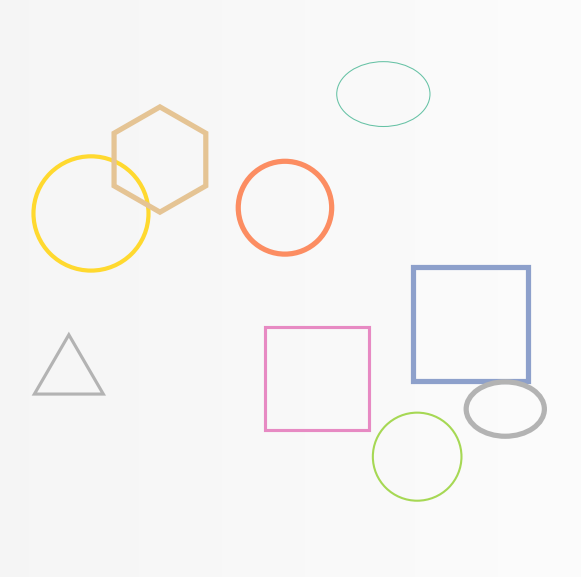[{"shape": "oval", "thickness": 0.5, "radius": 0.4, "center": [0.66, 0.836]}, {"shape": "circle", "thickness": 2.5, "radius": 0.4, "center": [0.49, 0.639]}, {"shape": "square", "thickness": 2.5, "radius": 0.49, "center": [0.809, 0.439]}, {"shape": "square", "thickness": 1.5, "radius": 0.45, "center": [0.546, 0.344]}, {"shape": "circle", "thickness": 1, "radius": 0.38, "center": [0.718, 0.208]}, {"shape": "circle", "thickness": 2, "radius": 0.49, "center": [0.157, 0.63]}, {"shape": "hexagon", "thickness": 2.5, "radius": 0.46, "center": [0.275, 0.723]}, {"shape": "triangle", "thickness": 1.5, "radius": 0.34, "center": [0.118, 0.351]}, {"shape": "oval", "thickness": 2.5, "radius": 0.34, "center": [0.869, 0.291]}]